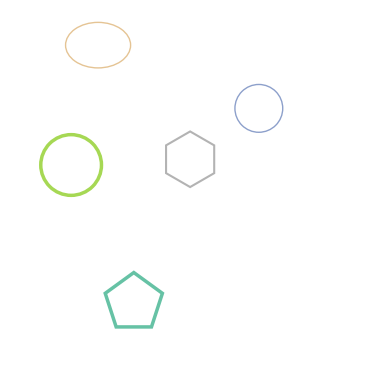[{"shape": "pentagon", "thickness": 2.5, "radius": 0.39, "center": [0.348, 0.214]}, {"shape": "circle", "thickness": 1, "radius": 0.31, "center": [0.672, 0.719]}, {"shape": "circle", "thickness": 2.5, "radius": 0.39, "center": [0.185, 0.571]}, {"shape": "oval", "thickness": 1, "radius": 0.42, "center": [0.255, 0.883]}, {"shape": "hexagon", "thickness": 1.5, "radius": 0.36, "center": [0.494, 0.586]}]